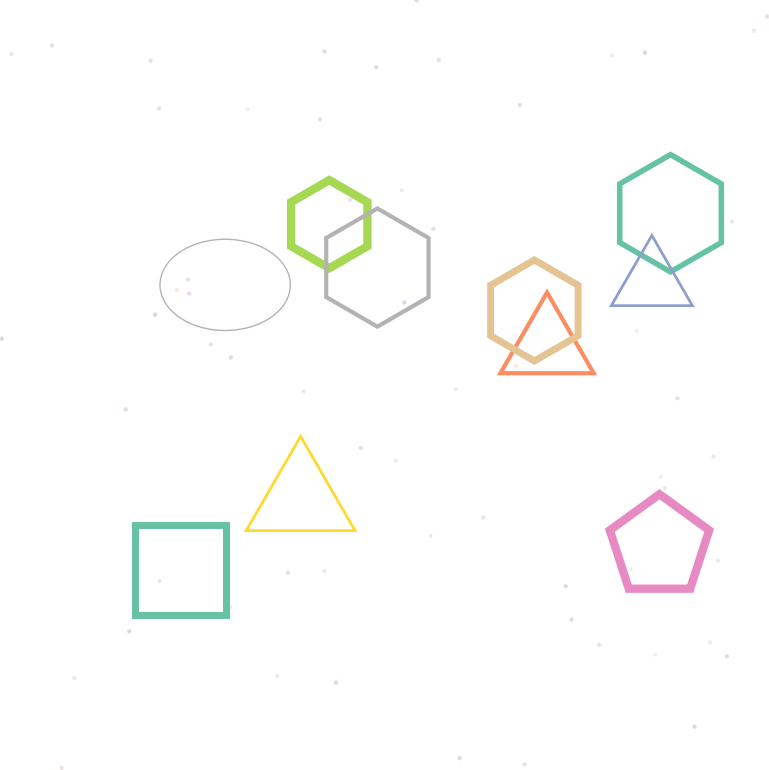[{"shape": "square", "thickness": 2.5, "radius": 0.29, "center": [0.234, 0.26]}, {"shape": "hexagon", "thickness": 2, "radius": 0.38, "center": [0.871, 0.723]}, {"shape": "triangle", "thickness": 1.5, "radius": 0.35, "center": [0.71, 0.55]}, {"shape": "triangle", "thickness": 1, "radius": 0.3, "center": [0.847, 0.633]}, {"shape": "pentagon", "thickness": 3, "radius": 0.34, "center": [0.856, 0.29]}, {"shape": "hexagon", "thickness": 3, "radius": 0.29, "center": [0.428, 0.709]}, {"shape": "triangle", "thickness": 1, "radius": 0.41, "center": [0.39, 0.352]}, {"shape": "hexagon", "thickness": 2.5, "radius": 0.33, "center": [0.694, 0.597]}, {"shape": "hexagon", "thickness": 1.5, "radius": 0.38, "center": [0.49, 0.653]}, {"shape": "oval", "thickness": 0.5, "radius": 0.42, "center": [0.292, 0.63]}]